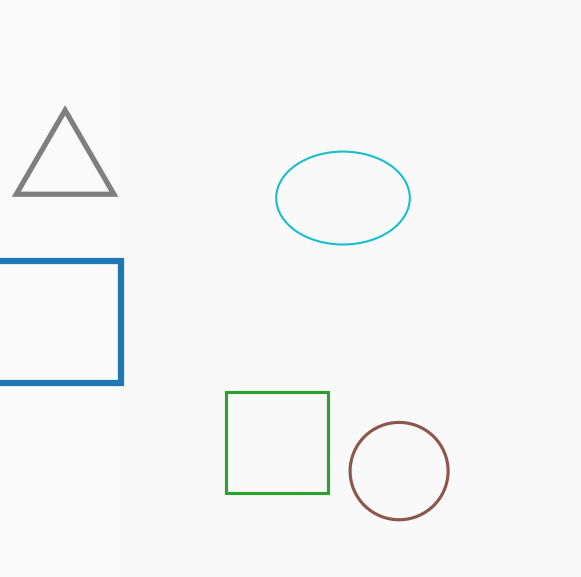[{"shape": "square", "thickness": 3, "radius": 0.53, "center": [0.102, 0.441]}, {"shape": "square", "thickness": 1.5, "radius": 0.44, "center": [0.477, 0.233]}, {"shape": "circle", "thickness": 1.5, "radius": 0.42, "center": [0.687, 0.183]}, {"shape": "triangle", "thickness": 2.5, "radius": 0.48, "center": [0.112, 0.711]}, {"shape": "oval", "thickness": 1, "radius": 0.57, "center": [0.59, 0.656]}]